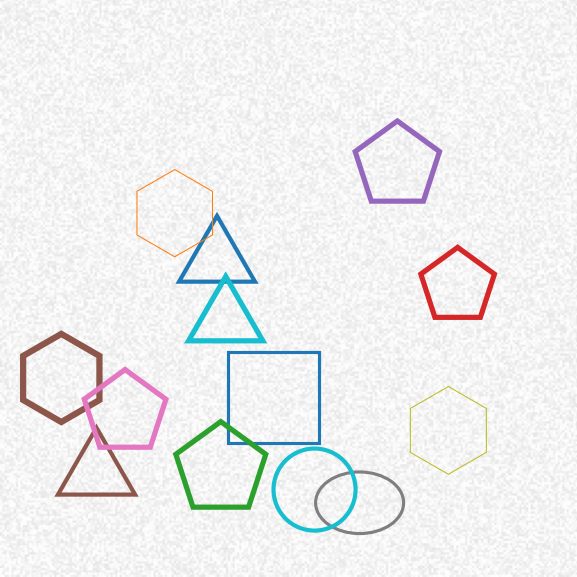[{"shape": "square", "thickness": 1.5, "radius": 0.39, "center": [0.474, 0.311]}, {"shape": "triangle", "thickness": 2, "radius": 0.38, "center": [0.376, 0.549]}, {"shape": "hexagon", "thickness": 0.5, "radius": 0.38, "center": [0.303, 0.63]}, {"shape": "pentagon", "thickness": 2.5, "radius": 0.41, "center": [0.382, 0.187]}, {"shape": "pentagon", "thickness": 2.5, "radius": 0.33, "center": [0.792, 0.504]}, {"shape": "pentagon", "thickness": 2.5, "radius": 0.38, "center": [0.688, 0.713]}, {"shape": "triangle", "thickness": 2, "radius": 0.39, "center": [0.167, 0.181]}, {"shape": "hexagon", "thickness": 3, "radius": 0.38, "center": [0.106, 0.345]}, {"shape": "pentagon", "thickness": 2.5, "radius": 0.37, "center": [0.217, 0.285]}, {"shape": "oval", "thickness": 1.5, "radius": 0.38, "center": [0.623, 0.129]}, {"shape": "hexagon", "thickness": 0.5, "radius": 0.38, "center": [0.776, 0.254]}, {"shape": "triangle", "thickness": 2.5, "radius": 0.37, "center": [0.391, 0.446]}, {"shape": "circle", "thickness": 2, "radius": 0.36, "center": [0.545, 0.151]}]